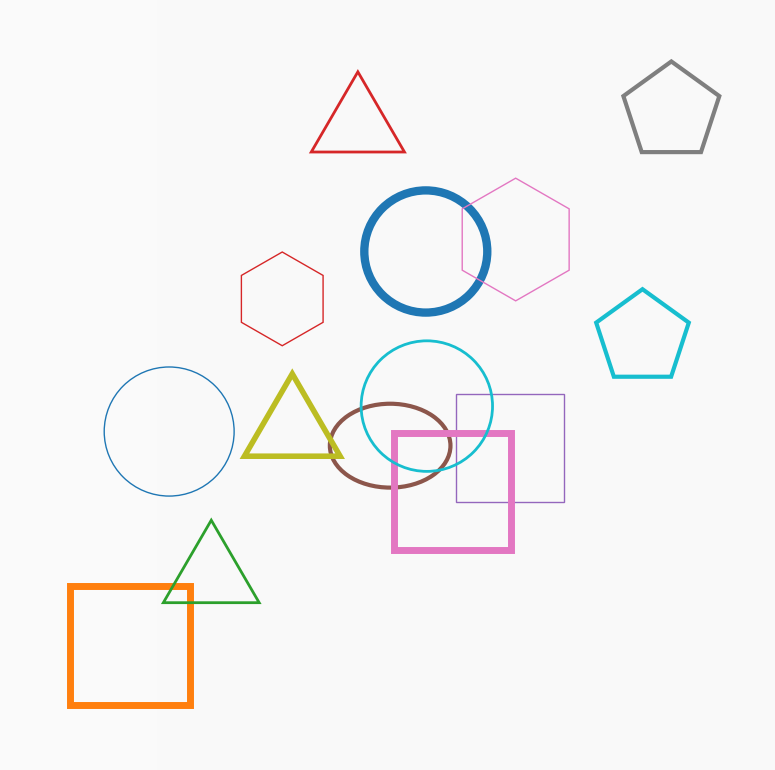[{"shape": "circle", "thickness": 0.5, "radius": 0.42, "center": [0.218, 0.44]}, {"shape": "circle", "thickness": 3, "radius": 0.4, "center": [0.549, 0.673]}, {"shape": "square", "thickness": 2.5, "radius": 0.39, "center": [0.168, 0.161]}, {"shape": "triangle", "thickness": 1, "radius": 0.36, "center": [0.273, 0.253]}, {"shape": "triangle", "thickness": 1, "radius": 0.35, "center": [0.462, 0.837]}, {"shape": "hexagon", "thickness": 0.5, "radius": 0.3, "center": [0.364, 0.612]}, {"shape": "square", "thickness": 0.5, "radius": 0.35, "center": [0.658, 0.418]}, {"shape": "oval", "thickness": 1.5, "radius": 0.39, "center": [0.503, 0.421]}, {"shape": "square", "thickness": 2.5, "radius": 0.38, "center": [0.584, 0.361]}, {"shape": "hexagon", "thickness": 0.5, "radius": 0.4, "center": [0.665, 0.689]}, {"shape": "pentagon", "thickness": 1.5, "radius": 0.33, "center": [0.866, 0.855]}, {"shape": "triangle", "thickness": 2, "radius": 0.36, "center": [0.377, 0.443]}, {"shape": "circle", "thickness": 1, "radius": 0.42, "center": [0.551, 0.473]}, {"shape": "pentagon", "thickness": 1.5, "radius": 0.31, "center": [0.829, 0.562]}]